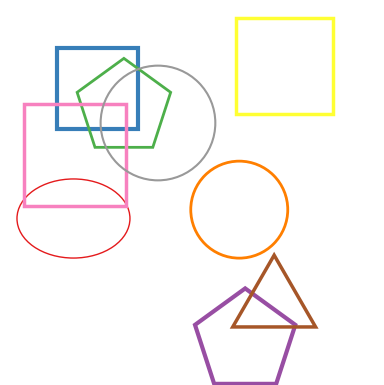[{"shape": "oval", "thickness": 1, "radius": 0.73, "center": [0.191, 0.432]}, {"shape": "square", "thickness": 3, "radius": 0.52, "center": [0.254, 0.77]}, {"shape": "pentagon", "thickness": 2, "radius": 0.64, "center": [0.322, 0.721]}, {"shape": "pentagon", "thickness": 3, "radius": 0.69, "center": [0.637, 0.114]}, {"shape": "circle", "thickness": 2, "radius": 0.63, "center": [0.621, 0.455]}, {"shape": "square", "thickness": 2.5, "radius": 0.63, "center": [0.739, 0.828]}, {"shape": "triangle", "thickness": 2.5, "radius": 0.62, "center": [0.712, 0.213]}, {"shape": "square", "thickness": 2.5, "radius": 0.66, "center": [0.196, 0.597]}, {"shape": "circle", "thickness": 1.5, "radius": 0.74, "center": [0.41, 0.681]}]